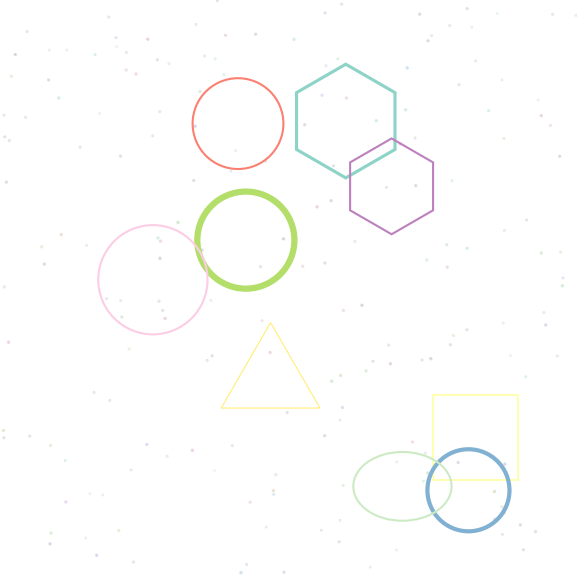[{"shape": "hexagon", "thickness": 1.5, "radius": 0.49, "center": [0.599, 0.79]}, {"shape": "square", "thickness": 1, "radius": 0.37, "center": [0.823, 0.242]}, {"shape": "circle", "thickness": 1, "radius": 0.39, "center": [0.412, 0.785]}, {"shape": "circle", "thickness": 2, "radius": 0.36, "center": [0.811, 0.15]}, {"shape": "circle", "thickness": 3, "radius": 0.42, "center": [0.426, 0.583]}, {"shape": "circle", "thickness": 1, "radius": 0.47, "center": [0.265, 0.515]}, {"shape": "hexagon", "thickness": 1, "radius": 0.41, "center": [0.678, 0.676]}, {"shape": "oval", "thickness": 1, "radius": 0.43, "center": [0.697, 0.157]}, {"shape": "triangle", "thickness": 0.5, "radius": 0.49, "center": [0.469, 0.342]}]